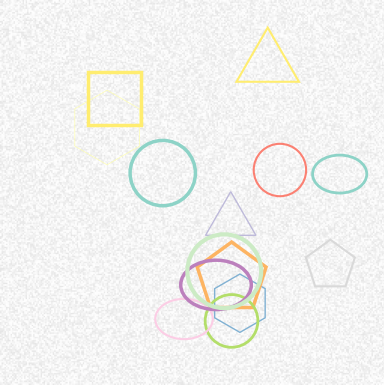[{"shape": "circle", "thickness": 2.5, "radius": 0.42, "center": [0.423, 0.55]}, {"shape": "oval", "thickness": 2, "radius": 0.35, "center": [0.882, 0.548]}, {"shape": "hexagon", "thickness": 0.5, "radius": 0.48, "center": [0.278, 0.669]}, {"shape": "triangle", "thickness": 1, "radius": 0.38, "center": [0.599, 0.427]}, {"shape": "circle", "thickness": 1.5, "radius": 0.34, "center": [0.727, 0.558]}, {"shape": "hexagon", "thickness": 1, "radius": 0.38, "center": [0.623, 0.212]}, {"shape": "pentagon", "thickness": 2.5, "radius": 0.47, "center": [0.602, 0.277]}, {"shape": "circle", "thickness": 2, "radius": 0.34, "center": [0.601, 0.166]}, {"shape": "oval", "thickness": 1.5, "radius": 0.37, "center": [0.478, 0.171]}, {"shape": "pentagon", "thickness": 1.5, "radius": 0.33, "center": [0.858, 0.31]}, {"shape": "oval", "thickness": 2.5, "radius": 0.46, "center": [0.561, 0.26]}, {"shape": "circle", "thickness": 3, "radius": 0.48, "center": [0.583, 0.295]}, {"shape": "square", "thickness": 2.5, "radius": 0.34, "center": [0.298, 0.745]}, {"shape": "triangle", "thickness": 1.5, "radius": 0.47, "center": [0.695, 0.834]}]